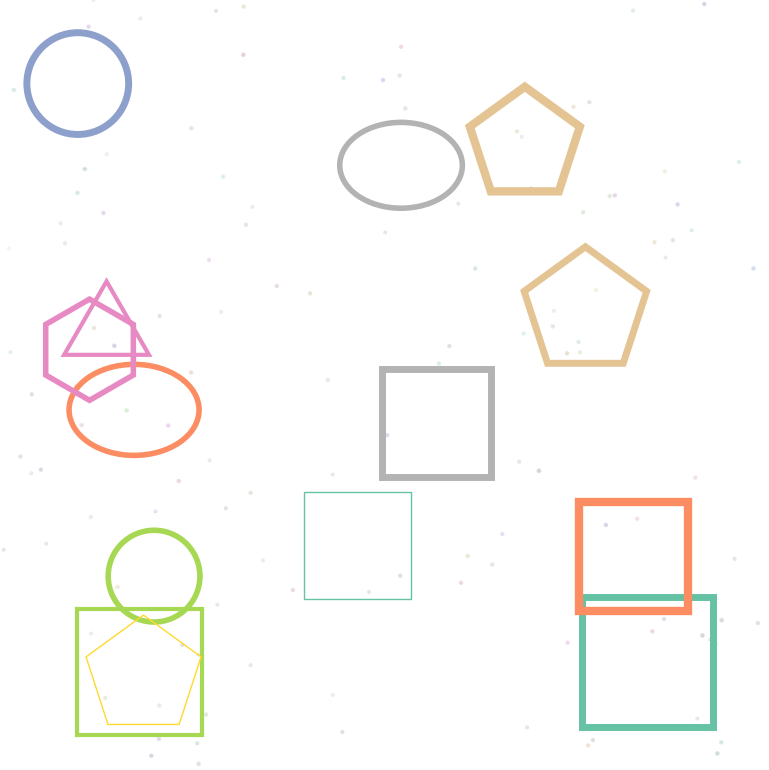[{"shape": "square", "thickness": 0.5, "radius": 0.35, "center": [0.464, 0.292]}, {"shape": "square", "thickness": 2.5, "radius": 0.43, "center": [0.841, 0.14]}, {"shape": "oval", "thickness": 2, "radius": 0.42, "center": [0.174, 0.468]}, {"shape": "square", "thickness": 3, "radius": 0.35, "center": [0.823, 0.277]}, {"shape": "circle", "thickness": 2.5, "radius": 0.33, "center": [0.101, 0.891]}, {"shape": "hexagon", "thickness": 2, "radius": 0.33, "center": [0.116, 0.546]}, {"shape": "triangle", "thickness": 1.5, "radius": 0.32, "center": [0.138, 0.571]}, {"shape": "square", "thickness": 1.5, "radius": 0.41, "center": [0.182, 0.127]}, {"shape": "circle", "thickness": 2, "radius": 0.3, "center": [0.2, 0.252]}, {"shape": "pentagon", "thickness": 0.5, "radius": 0.39, "center": [0.186, 0.123]}, {"shape": "pentagon", "thickness": 3, "radius": 0.38, "center": [0.682, 0.812]}, {"shape": "pentagon", "thickness": 2.5, "radius": 0.42, "center": [0.76, 0.596]}, {"shape": "oval", "thickness": 2, "radius": 0.4, "center": [0.521, 0.785]}, {"shape": "square", "thickness": 2.5, "radius": 0.35, "center": [0.567, 0.451]}]